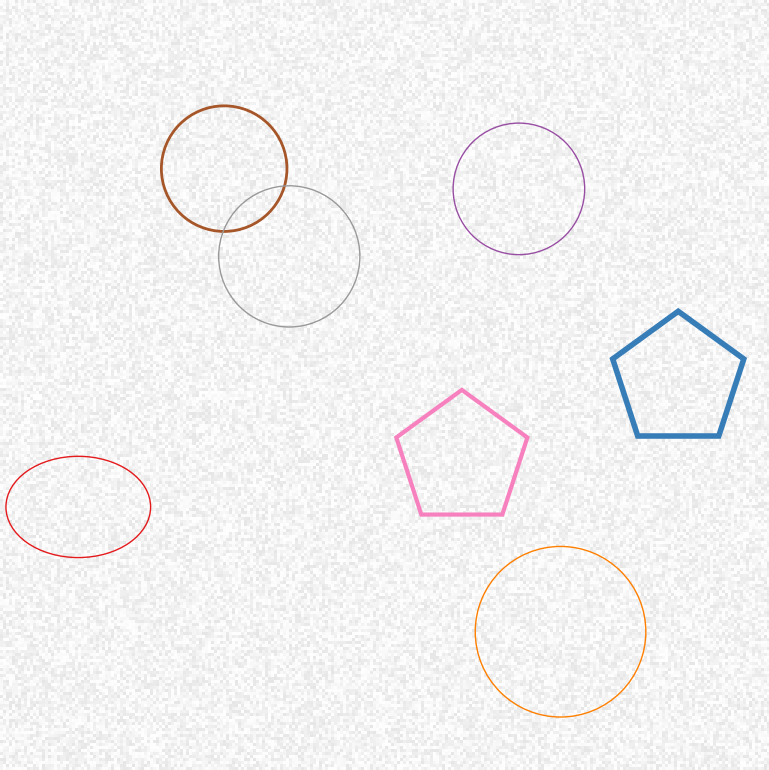[{"shape": "oval", "thickness": 0.5, "radius": 0.47, "center": [0.102, 0.342]}, {"shape": "pentagon", "thickness": 2, "radius": 0.45, "center": [0.881, 0.506]}, {"shape": "circle", "thickness": 0.5, "radius": 0.43, "center": [0.674, 0.755]}, {"shape": "circle", "thickness": 0.5, "radius": 0.55, "center": [0.728, 0.18]}, {"shape": "circle", "thickness": 1, "radius": 0.41, "center": [0.291, 0.781]}, {"shape": "pentagon", "thickness": 1.5, "radius": 0.45, "center": [0.6, 0.404]}, {"shape": "circle", "thickness": 0.5, "radius": 0.46, "center": [0.376, 0.667]}]